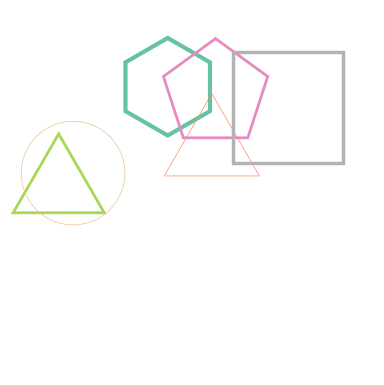[{"shape": "hexagon", "thickness": 3, "radius": 0.63, "center": [0.436, 0.775]}, {"shape": "triangle", "thickness": 0.5, "radius": 0.71, "center": [0.55, 0.614]}, {"shape": "pentagon", "thickness": 2, "radius": 0.71, "center": [0.56, 0.757]}, {"shape": "triangle", "thickness": 2, "radius": 0.68, "center": [0.153, 0.516]}, {"shape": "circle", "thickness": 0.5, "radius": 0.67, "center": [0.19, 0.55]}, {"shape": "square", "thickness": 2.5, "radius": 0.72, "center": [0.748, 0.721]}]